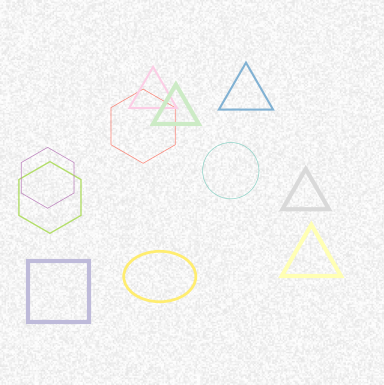[{"shape": "circle", "thickness": 0.5, "radius": 0.37, "center": [0.599, 0.557]}, {"shape": "triangle", "thickness": 3, "radius": 0.44, "center": [0.809, 0.328]}, {"shape": "square", "thickness": 3, "radius": 0.4, "center": [0.153, 0.243]}, {"shape": "hexagon", "thickness": 0.5, "radius": 0.48, "center": [0.372, 0.672]}, {"shape": "triangle", "thickness": 1.5, "radius": 0.41, "center": [0.639, 0.756]}, {"shape": "hexagon", "thickness": 1, "radius": 0.47, "center": [0.13, 0.487]}, {"shape": "triangle", "thickness": 1.5, "radius": 0.36, "center": [0.398, 0.755]}, {"shape": "triangle", "thickness": 3, "radius": 0.35, "center": [0.794, 0.491]}, {"shape": "hexagon", "thickness": 0.5, "radius": 0.4, "center": [0.124, 0.538]}, {"shape": "triangle", "thickness": 3, "radius": 0.34, "center": [0.457, 0.712]}, {"shape": "oval", "thickness": 2, "radius": 0.47, "center": [0.415, 0.282]}]